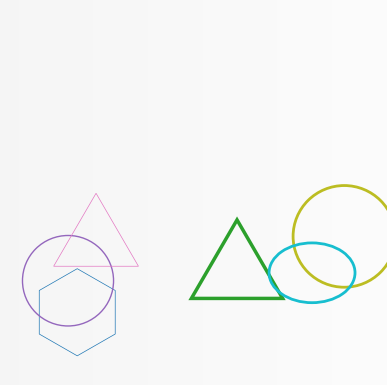[{"shape": "hexagon", "thickness": 0.5, "radius": 0.57, "center": [0.199, 0.189]}, {"shape": "triangle", "thickness": 2.5, "radius": 0.68, "center": [0.612, 0.293]}, {"shape": "circle", "thickness": 1, "radius": 0.59, "center": [0.176, 0.271]}, {"shape": "triangle", "thickness": 0.5, "radius": 0.63, "center": [0.248, 0.372]}, {"shape": "circle", "thickness": 2, "radius": 0.66, "center": [0.888, 0.386]}, {"shape": "oval", "thickness": 2, "radius": 0.55, "center": [0.805, 0.291]}]